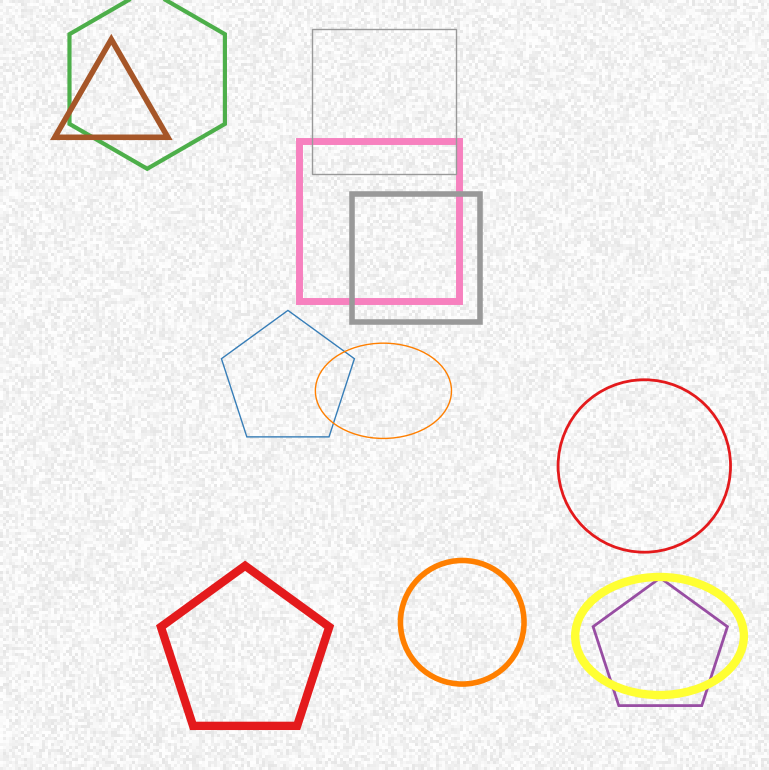[{"shape": "circle", "thickness": 1, "radius": 0.56, "center": [0.837, 0.395]}, {"shape": "pentagon", "thickness": 3, "radius": 0.57, "center": [0.318, 0.15]}, {"shape": "pentagon", "thickness": 0.5, "radius": 0.45, "center": [0.374, 0.506]}, {"shape": "hexagon", "thickness": 1.5, "radius": 0.58, "center": [0.191, 0.897]}, {"shape": "pentagon", "thickness": 1, "radius": 0.46, "center": [0.857, 0.158]}, {"shape": "oval", "thickness": 0.5, "radius": 0.44, "center": [0.498, 0.492]}, {"shape": "circle", "thickness": 2, "radius": 0.4, "center": [0.6, 0.192]}, {"shape": "oval", "thickness": 3, "radius": 0.55, "center": [0.857, 0.174]}, {"shape": "triangle", "thickness": 2, "radius": 0.42, "center": [0.145, 0.864]}, {"shape": "square", "thickness": 2.5, "radius": 0.52, "center": [0.493, 0.713]}, {"shape": "square", "thickness": 0.5, "radius": 0.47, "center": [0.499, 0.868]}, {"shape": "square", "thickness": 2, "radius": 0.42, "center": [0.54, 0.665]}]